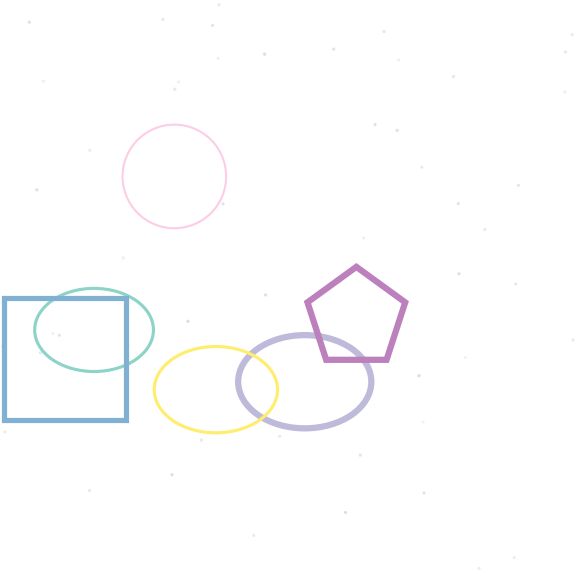[{"shape": "oval", "thickness": 1.5, "radius": 0.51, "center": [0.163, 0.428]}, {"shape": "oval", "thickness": 3, "radius": 0.58, "center": [0.528, 0.338]}, {"shape": "square", "thickness": 2.5, "radius": 0.53, "center": [0.113, 0.378]}, {"shape": "circle", "thickness": 1, "radius": 0.45, "center": [0.302, 0.694]}, {"shape": "pentagon", "thickness": 3, "radius": 0.44, "center": [0.617, 0.448]}, {"shape": "oval", "thickness": 1.5, "radius": 0.53, "center": [0.374, 0.324]}]